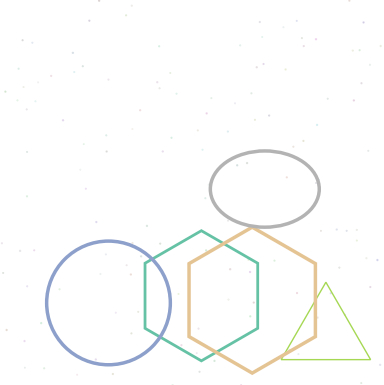[{"shape": "hexagon", "thickness": 2, "radius": 0.84, "center": [0.523, 0.232]}, {"shape": "circle", "thickness": 2.5, "radius": 0.8, "center": [0.282, 0.213]}, {"shape": "triangle", "thickness": 1, "radius": 0.67, "center": [0.846, 0.133]}, {"shape": "hexagon", "thickness": 2.5, "radius": 0.95, "center": [0.655, 0.22]}, {"shape": "oval", "thickness": 2.5, "radius": 0.71, "center": [0.688, 0.509]}]